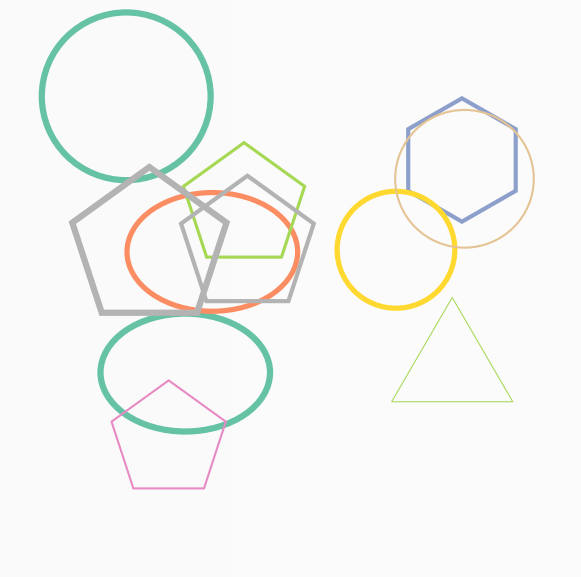[{"shape": "oval", "thickness": 3, "radius": 0.73, "center": [0.319, 0.354]}, {"shape": "circle", "thickness": 3, "radius": 0.73, "center": [0.217, 0.832]}, {"shape": "oval", "thickness": 2.5, "radius": 0.73, "center": [0.365, 0.563]}, {"shape": "hexagon", "thickness": 2, "radius": 0.53, "center": [0.795, 0.722]}, {"shape": "pentagon", "thickness": 1, "radius": 0.52, "center": [0.29, 0.237]}, {"shape": "triangle", "thickness": 0.5, "radius": 0.6, "center": [0.778, 0.364]}, {"shape": "pentagon", "thickness": 1.5, "radius": 0.55, "center": [0.42, 0.643]}, {"shape": "circle", "thickness": 2.5, "radius": 0.51, "center": [0.681, 0.567]}, {"shape": "circle", "thickness": 1, "radius": 0.6, "center": [0.799, 0.69]}, {"shape": "pentagon", "thickness": 3, "radius": 0.7, "center": [0.257, 0.57]}, {"shape": "pentagon", "thickness": 2, "radius": 0.6, "center": [0.426, 0.575]}]